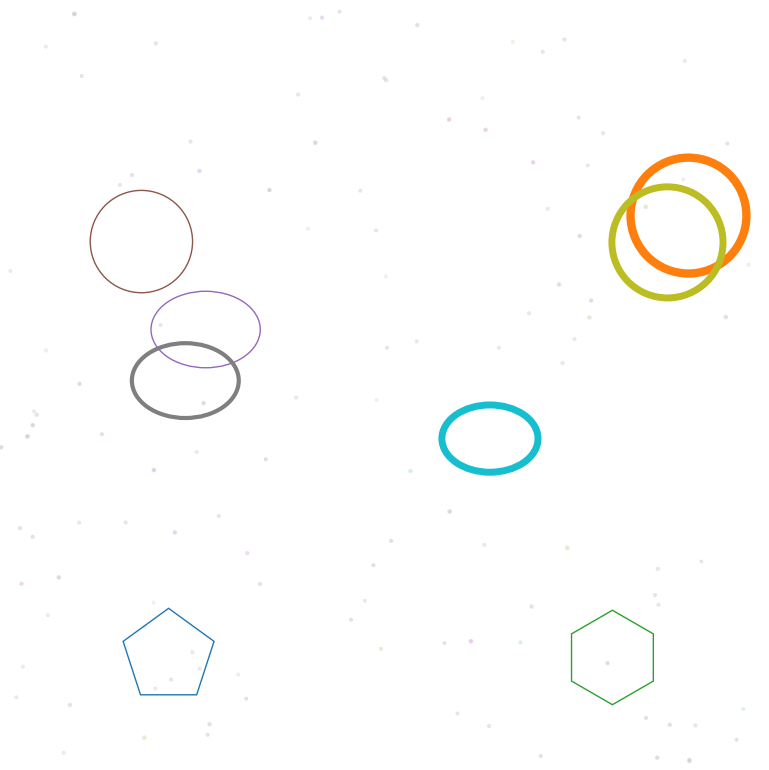[{"shape": "pentagon", "thickness": 0.5, "radius": 0.31, "center": [0.219, 0.148]}, {"shape": "circle", "thickness": 3, "radius": 0.38, "center": [0.894, 0.72]}, {"shape": "hexagon", "thickness": 0.5, "radius": 0.31, "center": [0.795, 0.146]}, {"shape": "oval", "thickness": 0.5, "radius": 0.35, "center": [0.267, 0.572]}, {"shape": "circle", "thickness": 0.5, "radius": 0.33, "center": [0.184, 0.686]}, {"shape": "oval", "thickness": 1.5, "radius": 0.35, "center": [0.241, 0.506]}, {"shape": "circle", "thickness": 2.5, "radius": 0.36, "center": [0.867, 0.685]}, {"shape": "oval", "thickness": 2.5, "radius": 0.31, "center": [0.636, 0.43]}]